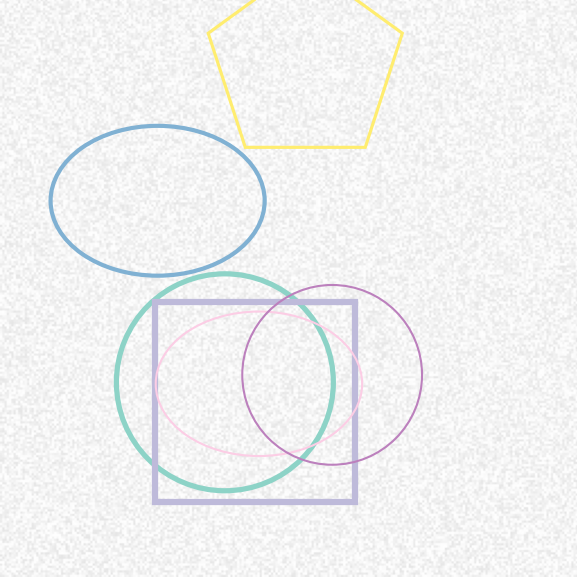[{"shape": "circle", "thickness": 2.5, "radius": 0.94, "center": [0.389, 0.337]}, {"shape": "square", "thickness": 3, "radius": 0.86, "center": [0.441, 0.303]}, {"shape": "oval", "thickness": 2, "radius": 0.93, "center": [0.273, 0.651]}, {"shape": "oval", "thickness": 1, "radius": 0.89, "center": [0.448, 0.335]}, {"shape": "circle", "thickness": 1, "radius": 0.78, "center": [0.575, 0.35]}, {"shape": "pentagon", "thickness": 1.5, "radius": 0.88, "center": [0.529, 0.887]}]